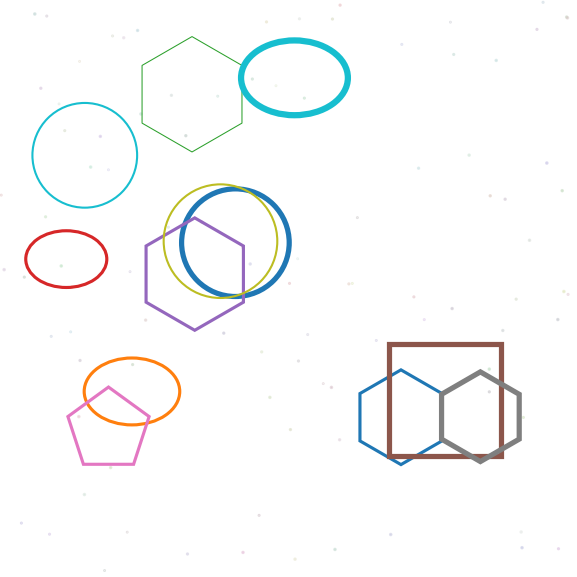[{"shape": "hexagon", "thickness": 1.5, "radius": 0.41, "center": [0.694, 0.277]}, {"shape": "circle", "thickness": 2.5, "radius": 0.47, "center": [0.408, 0.579]}, {"shape": "oval", "thickness": 1.5, "radius": 0.41, "center": [0.229, 0.321]}, {"shape": "hexagon", "thickness": 0.5, "radius": 0.5, "center": [0.332, 0.836]}, {"shape": "oval", "thickness": 1.5, "radius": 0.35, "center": [0.115, 0.55]}, {"shape": "hexagon", "thickness": 1.5, "radius": 0.49, "center": [0.337, 0.525]}, {"shape": "square", "thickness": 2.5, "radius": 0.48, "center": [0.77, 0.306]}, {"shape": "pentagon", "thickness": 1.5, "radius": 0.37, "center": [0.188, 0.255]}, {"shape": "hexagon", "thickness": 2.5, "radius": 0.39, "center": [0.832, 0.278]}, {"shape": "circle", "thickness": 1, "radius": 0.49, "center": [0.382, 0.582]}, {"shape": "oval", "thickness": 3, "radius": 0.46, "center": [0.51, 0.864]}, {"shape": "circle", "thickness": 1, "radius": 0.45, "center": [0.147, 0.73]}]